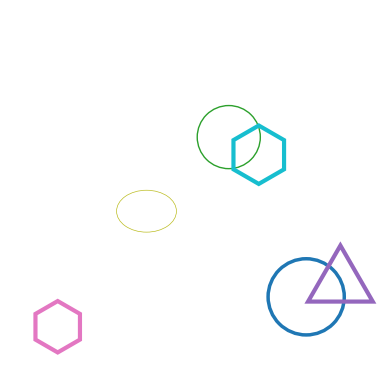[{"shape": "circle", "thickness": 2.5, "radius": 0.49, "center": [0.795, 0.229]}, {"shape": "circle", "thickness": 1, "radius": 0.41, "center": [0.594, 0.644]}, {"shape": "triangle", "thickness": 3, "radius": 0.49, "center": [0.884, 0.265]}, {"shape": "hexagon", "thickness": 3, "radius": 0.33, "center": [0.15, 0.151]}, {"shape": "oval", "thickness": 0.5, "radius": 0.39, "center": [0.381, 0.451]}, {"shape": "hexagon", "thickness": 3, "radius": 0.38, "center": [0.672, 0.598]}]